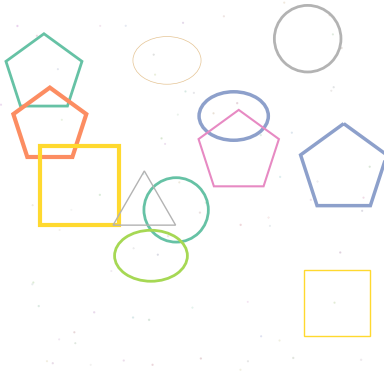[{"shape": "circle", "thickness": 2, "radius": 0.42, "center": [0.457, 0.455]}, {"shape": "pentagon", "thickness": 2, "radius": 0.52, "center": [0.114, 0.809]}, {"shape": "pentagon", "thickness": 3, "radius": 0.5, "center": [0.129, 0.673]}, {"shape": "pentagon", "thickness": 2.5, "radius": 0.59, "center": [0.893, 0.561]}, {"shape": "oval", "thickness": 2.5, "radius": 0.45, "center": [0.607, 0.699]}, {"shape": "pentagon", "thickness": 1.5, "radius": 0.55, "center": [0.62, 0.605]}, {"shape": "oval", "thickness": 2, "radius": 0.47, "center": [0.392, 0.336]}, {"shape": "square", "thickness": 3, "radius": 0.51, "center": [0.206, 0.519]}, {"shape": "square", "thickness": 1, "radius": 0.43, "center": [0.875, 0.212]}, {"shape": "oval", "thickness": 0.5, "radius": 0.44, "center": [0.434, 0.843]}, {"shape": "triangle", "thickness": 1, "radius": 0.47, "center": [0.375, 0.462]}, {"shape": "circle", "thickness": 2, "radius": 0.43, "center": [0.799, 0.9]}]